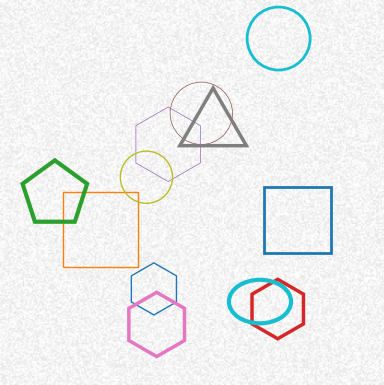[{"shape": "hexagon", "thickness": 1, "radius": 0.34, "center": [0.4, 0.25]}, {"shape": "square", "thickness": 2, "radius": 0.43, "center": [0.773, 0.429]}, {"shape": "square", "thickness": 1, "radius": 0.49, "center": [0.261, 0.404]}, {"shape": "pentagon", "thickness": 3, "radius": 0.44, "center": [0.142, 0.495]}, {"shape": "hexagon", "thickness": 2.5, "radius": 0.39, "center": [0.721, 0.197]}, {"shape": "hexagon", "thickness": 0.5, "radius": 0.48, "center": [0.437, 0.625]}, {"shape": "circle", "thickness": 0.5, "radius": 0.41, "center": [0.523, 0.706]}, {"shape": "hexagon", "thickness": 2.5, "radius": 0.42, "center": [0.407, 0.157]}, {"shape": "triangle", "thickness": 2.5, "radius": 0.5, "center": [0.554, 0.671]}, {"shape": "circle", "thickness": 1, "radius": 0.34, "center": [0.38, 0.54]}, {"shape": "circle", "thickness": 2, "radius": 0.41, "center": [0.724, 0.9]}, {"shape": "oval", "thickness": 3, "radius": 0.4, "center": [0.675, 0.217]}]